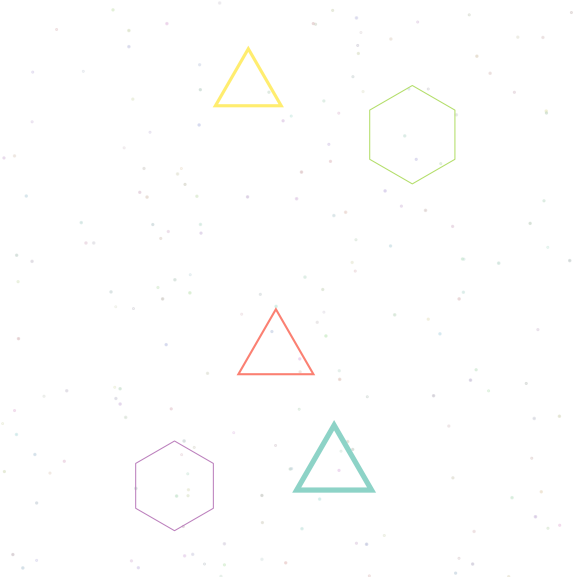[{"shape": "triangle", "thickness": 2.5, "radius": 0.37, "center": [0.579, 0.188]}, {"shape": "triangle", "thickness": 1, "radius": 0.38, "center": [0.478, 0.389]}, {"shape": "hexagon", "thickness": 0.5, "radius": 0.43, "center": [0.714, 0.766]}, {"shape": "hexagon", "thickness": 0.5, "radius": 0.39, "center": [0.302, 0.158]}, {"shape": "triangle", "thickness": 1.5, "radius": 0.33, "center": [0.43, 0.849]}]